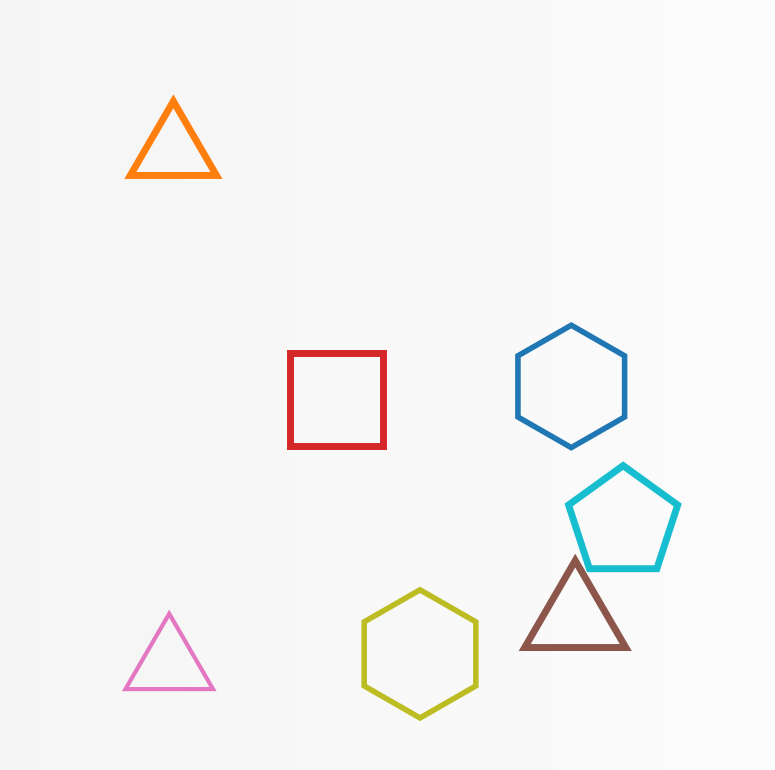[{"shape": "hexagon", "thickness": 2, "radius": 0.4, "center": [0.737, 0.498]}, {"shape": "triangle", "thickness": 2.5, "radius": 0.32, "center": [0.224, 0.804]}, {"shape": "square", "thickness": 2.5, "radius": 0.3, "center": [0.434, 0.481]}, {"shape": "triangle", "thickness": 2.5, "radius": 0.38, "center": [0.742, 0.197]}, {"shape": "triangle", "thickness": 1.5, "radius": 0.33, "center": [0.218, 0.138]}, {"shape": "hexagon", "thickness": 2, "radius": 0.42, "center": [0.542, 0.151]}, {"shape": "pentagon", "thickness": 2.5, "radius": 0.37, "center": [0.804, 0.321]}]